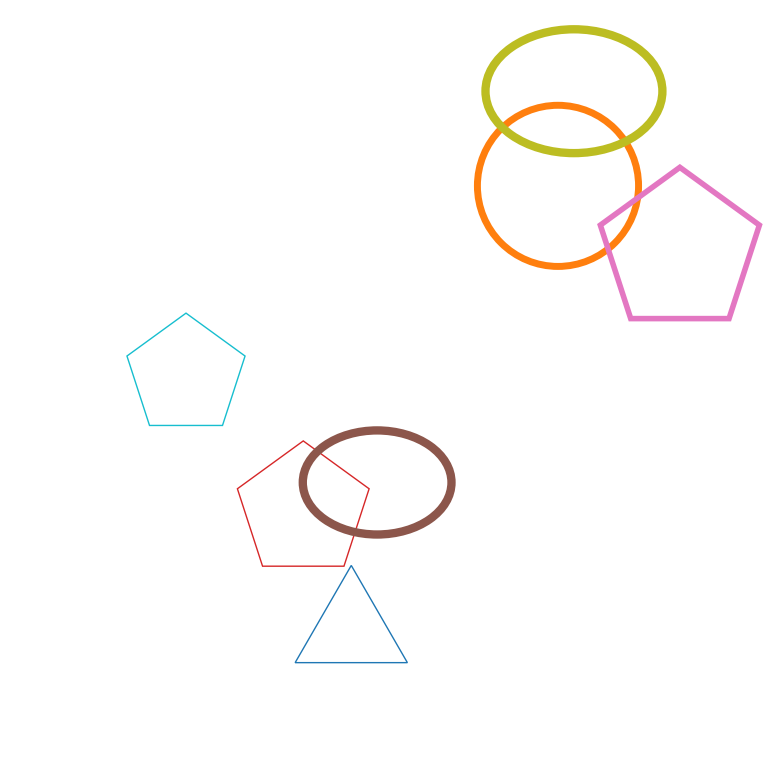[{"shape": "triangle", "thickness": 0.5, "radius": 0.42, "center": [0.456, 0.181]}, {"shape": "circle", "thickness": 2.5, "radius": 0.52, "center": [0.725, 0.759]}, {"shape": "pentagon", "thickness": 0.5, "radius": 0.45, "center": [0.394, 0.337]}, {"shape": "oval", "thickness": 3, "radius": 0.48, "center": [0.49, 0.373]}, {"shape": "pentagon", "thickness": 2, "radius": 0.54, "center": [0.883, 0.674]}, {"shape": "oval", "thickness": 3, "radius": 0.57, "center": [0.745, 0.882]}, {"shape": "pentagon", "thickness": 0.5, "radius": 0.4, "center": [0.242, 0.513]}]